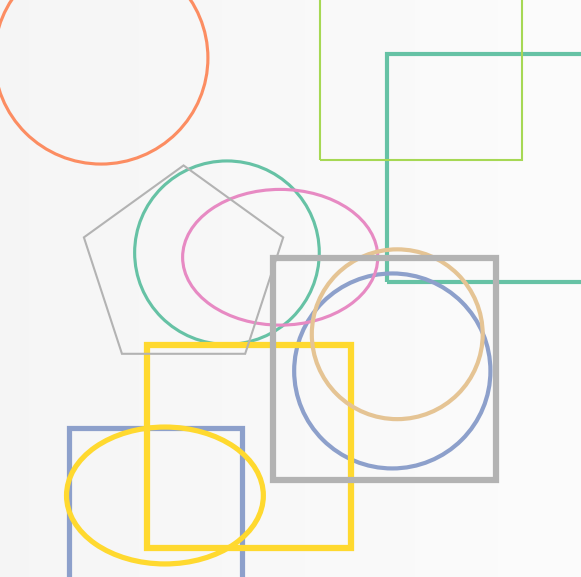[{"shape": "square", "thickness": 2, "radius": 0.99, "center": [0.864, 0.709]}, {"shape": "circle", "thickness": 1.5, "radius": 0.79, "center": [0.39, 0.562]}, {"shape": "circle", "thickness": 1.5, "radius": 0.92, "center": [0.174, 0.899]}, {"shape": "square", "thickness": 2.5, "radius": 0.74, "center": [0.267, 0.11]}, {"shape": "circle", "thickness": 2, "radius": 0.84, "center": [0.675, 0.357]}, {"shape": "oval", "thickness": 1.5, "radius": 0.84, "center": [0.482, 0.554]}, {"shape": "square", "thickness": 1, "radius": 0.87, "center": [0.724, 0.895]}, {"shape": "oval", "thickness": 2.5, "radius": 0.85, "center": [0.284, 0.141]}, {"shape": "square", "thickness": 3, "radius": 0.88, "center": [0.428, 0.226]}, {"shape": "circle", "thickness": 2, "radius": 0.74, "center": [0.683, 0.42]}, {"shape": "square", "thickness": 3, "radius": 0.96, "center": [0.662, 0.36]}, {"shape": "pentagon", "thickness": 1, "radius": 0.9, "center": [0.316, 0.532]}]